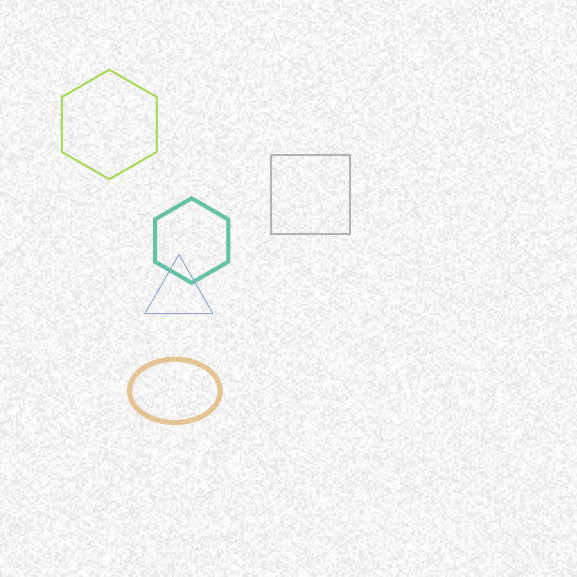[{"shape": "hexagon", "thickness": 2, "radius": 0.37, "center": [0.332, 0.583]}, {"shape": "triangle", "thickness": 0.5, "radius": 0.34, "center": [0.31, 0.49]}, {"shape": "hexagon", "thickness": 1, "radius": 0.47, "center": [0.189, 0.784]}, {"shape": "oval", "thickness": 2.5, "radius": 0.39, "center": [0.303, 0.322]}, {"shape": "square", "thickness": 1, "radius": 0.34, "center": [0.538, 0.663]}]